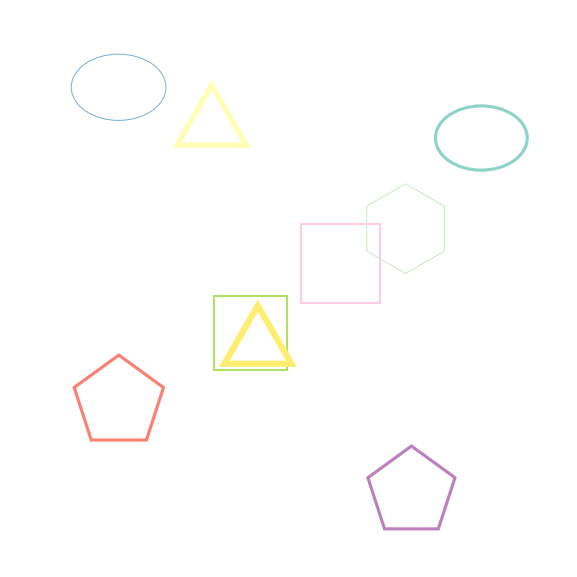[{"shape": "oval", "thickness": 1.5, "radius": 0.4, "center": [0.834, 0.76]}, {"shape": "triangle", "thickness": 2.5, "radius": 0.35, "center": [0.366, 0.782]}, {"shape": "pentagon", "thickness": 1.5, "radius": 0.41, "center": [0.206, 0.303]}, {"shape": "oval", "thickness": 0.5, "radius": 0.41, "center": [0.205, 0.848]}, {"shape": "square", "thickness": 1, "radius": 0.32, "center": [0.434, 0.422]}, {"shape": "square", "thickness": 1, "radius": 0.34, "center": [0.59, 0.543]}, {"shape": "pentagon", "thickness": 1.5, "radius": 0.4, "center": [0.712, 0.147]}, {"shape": "hexagon", "thickness": 0.5, "radius": 0.39, "center": [0.702, 0.603]}, {"shape": "triangle", "thickness": 3, "radius": 0.34, "center": [0.446, 0.403]}]